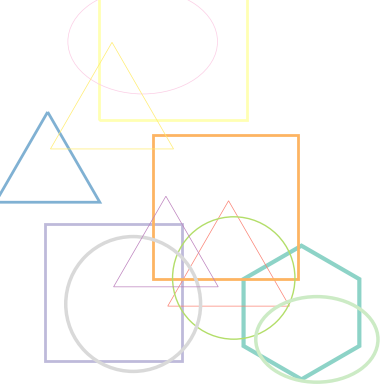[{"shape": "hexagon", "thickness": 3, "radius": 0.87, "center": [0.783, 0.188]}, {"shape": "square", "thickness": 2, "radius": 0.96, "center": [0.45, 0.88]}, {"shape": "square", "thickness": 2, "radius": 0.89, "center": [0.294, 0.241]}, {"shape": "triangle", "thickness": 0.5, "radius": 0.91, "center": [0.594, 0.296]}, {"shape": "triangle", "thickness": 2, "radius": 0.78, "center": [0.124, 0.553]}, {"shape": "square", "thickness": 2, "radius": 0.94, "center": [0.586, 0.462]}, {"shape": "circle", "thickness": 1, "radius": 0.79, "center": [0.607, 0.278]}, {"shape": "oval", "thickness": 0.5, "radius": 0.97, "center": [0.371, 0.892]}, {"shape": "circle", "thickness": 2.5, "radius": 0.88, "center": [0.346, 0.21]}, {"shape": "triangle", "thickness": 0.5, "radius": 0.78, "center": [0.431, 0.333]}, {"shape": "oval", "thickness": 2.5, "radius": 0.79, "center": [0.823, 0.118]}, {"shape": "triangle", "thickness": 0.5, "radius": 0.92, "center": [0.291, 0.705]}]